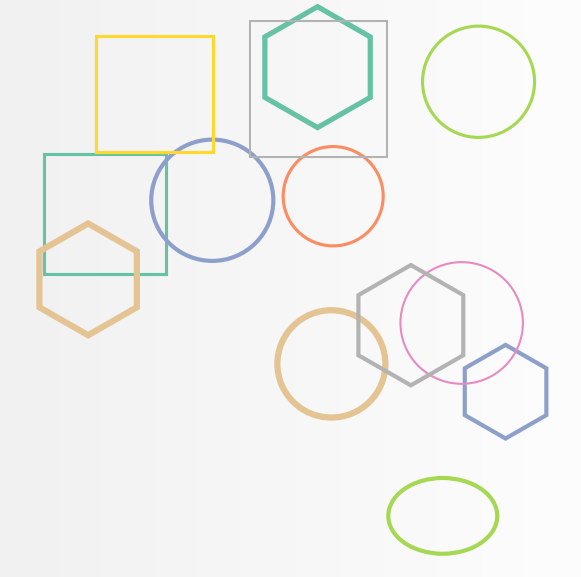[{"shape": "square", "thickness": 1.5, "radius": 0.52, "center": [0.181, 0.629]}, {"shape": "hexagon", "thickness": 2.5, "radius": 0.52, "center": [0.546, 0.883]}, {"shape": "circle", "thickness": 1.5, "radius": 0.43, "center": [0.573, 0.659]}, {"shape": "hexagon", "thickness": 2, "radius": 0.41, "center": [0.87, 0.321]}, {"shape": "circle", "thickness": 2, "radius": 0.53, "center": [0.365, 0.652]}, {"shape": "circle", "thickness": 1, "radius": 0.53, "center": [0.794, 0.44]}, {"shape": "oval", "thickness": 2, "radius": 0.47, "center": [0.762, 0.106]}, {"shape": "circle", "thickness": 1.5, "radius": 0.48, "center": [0.823, 0.858]}, {"shape": "square", "thickness": 1.5, "radius": 0.5, "center": [0.266, 0.836]}, {"shape": "circle", "thickness": 3, "radius": 0.46, "center": [0.57, 0.369]}, {"shape": "hexagon", "thickness": 3, "radius": 0.48, "center": [0.152, 0.515]}, {"shape": "hexagon", "thickness": 2, "radius": 0.52, "center": [0.707, 0.436]}, {"shape": "square", "thickness": 1, "radius": 0.59, "center": [0.548, 0.845]}]